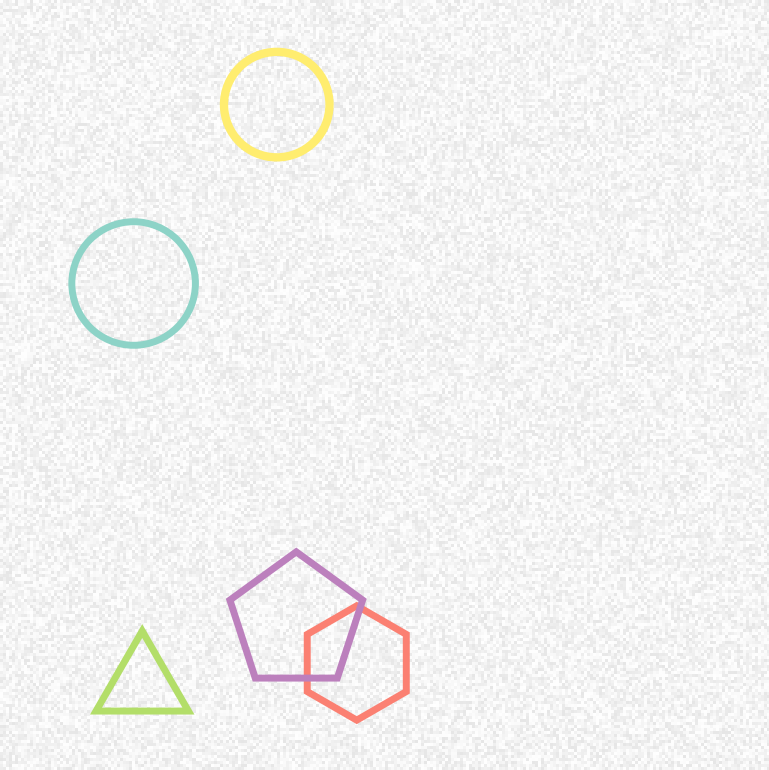[{"shape": "circle", "thickness": 2.5, "radius": 0.4, "center": [0.174, 0.632]}, {"shape": "hexagon", "thickness": 2.5, "radius": 0.37, "center": [0.463, 0.139]}, {"shape": "triangle", "thickness": 2.5, "radius": 0.35, "center": [0.185, 0.111]}, {"shape": "pentagon", "thickness": 2.5, "radius": 0.45, "center": [0.385, 0.193]}, {"shape": "circle", "thickness": 3, "radius": 0.34, "center": [0.359, 0.864]}]